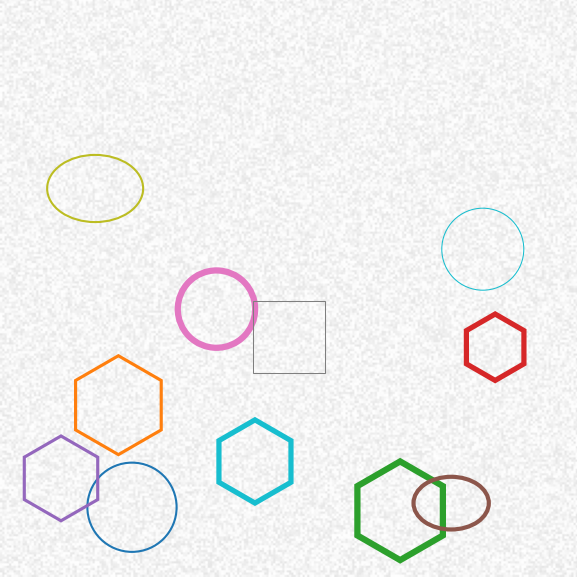[{"shape": "circle", "thickness": 1, "radius": 0.39, "center": [0.229, 0.121]}, {"shape": "hexagon", "thickness": 1.5, "radius": 0.43, "center": [0.205, 0.298]}, {"shape": "hexagon", "thickness": 3, "radius": 0.43, "center": [0.693, 0.115]}, {"shape": "hexagon", "thickness": 2.5, "radius": 0.29, "center": [0.857, 0.398]}, {"shape": "hexagon", "thickness": 1.5, "radius": 0.37, "center": [0.106, 0.171]}, {"shape": "oval", "thickness": 2, "radius": 0.33, "center": [0.781, 0.128]}, {"shape": "circle", "thickness": 3, "radius": 0.33, "center": [0.375, 0.464]}, {"shape": "square", "thickness": 0.5, "radius": 0.31, "center": [0.501, 0.415]}, {"shape": "oval", "thickness": 1, "radius": 0.42, "center": [0.165, 0.673]}, {"shape": "circle", "thickness": 0.5, "radius": 0.36, "center": [0.836, 0.568]}, {"shape": "hexagon", "thickness": 2.5, "radius": 0.36, "center": [0.441, 0.2]}]